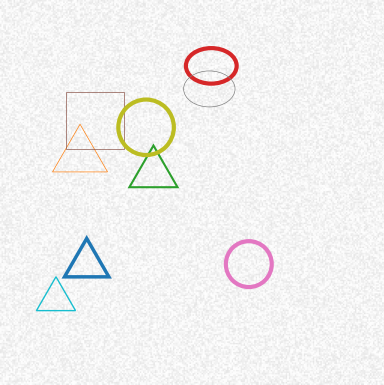[{"shape": "triangle", "thickness": 2.5, "radius": 0.33, "center": [0.225, 0.314]}, {"shape": "triangle", "thickness": 0.5, "radius": 0.41, "center": [0.208, 0.595]}, {"shape": "triangle", "thickness": 1.5, "radius": 0.36, "center": [0.399, 0.55]}, {"shape": "oval", "thickness": 3, "radius": 0.33, "center": [0.549, 0.829]}, {"shape": "square", "thickness": 0.5, "radius": 0.37, "center": [0.247, 0.688]}, {"shape": "circle", "thickness": 3, "radius": 0.3, "center": [0.646, 0.314]}, {"shape": "oval", "thickness": 0.5, "radius": 0.33, "center": [0.544, 0.769]}, {"shape": "circle", "thickness": 3, "radius": 0.36, "center": [0.379, 0.669]}, {"shape": "triangle", "thickness": 1, "radius": 0.29, "center": [0.145, 0.222]}]